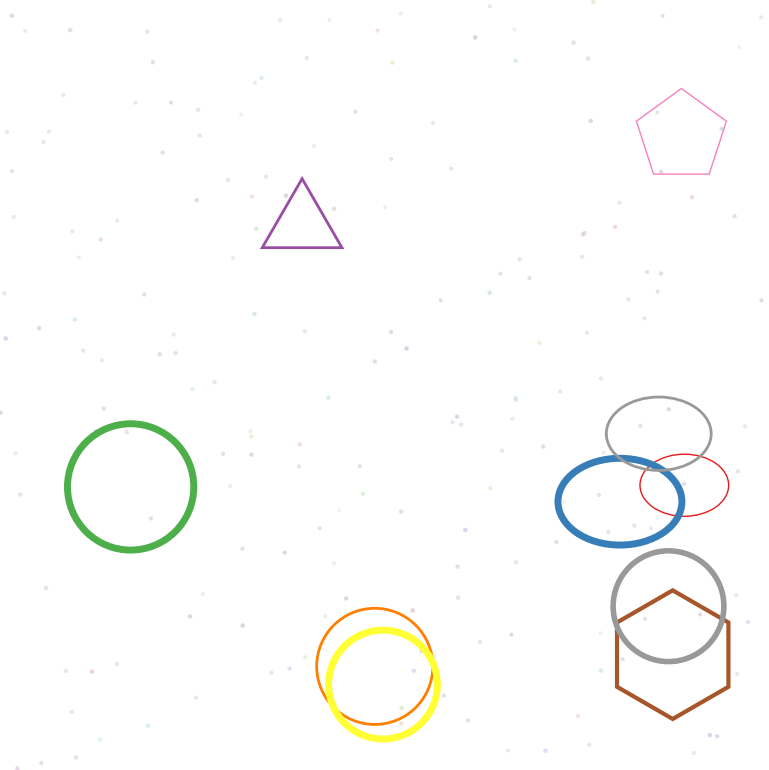[{"shape": "oval", "thickness": 0.5, "radius": 0.29, "center": [0.889, 0.37]}, {"shape": "oval", "thickness": 2.5, "radius": 0.4, "center": [0.805, 0.348]}, {"shape": "circle", "thickness": 2.5, "radius": 0.41, "center": [0.17, 0.368]}, {"shape": "triangle", "thickness": 1, "radius": 0.3, "center": [0.392, 0.708]}, {"shape": "circle", "thickness": 1, "radius": 0.38, "center": [0.487, 0.135]}, {"shape": "circle", "thickness": 2.5, "radius": 0.35, "center": [0.497, 0.111]}, {"shape": "hexagon", "thickness": 1.5, "radius": 0.42, "center": [0.874, 0.15]}, {"shape": "pentagon", "thickness": 0.5, "radius": 0.31, "center": [0.885, 0.824]}, {"shape": "circle", "thickness": 2, "radius": 0.36, "center": [0.868, 0.213]}, {"shape": "oval", "thickness": 1, "radius": 0.34, "center": [0.856, 0.437]}]